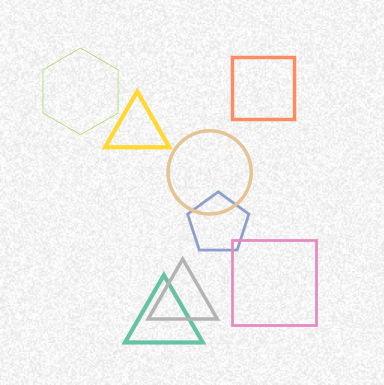[{"shape": "triangle", "thickness": 3, "radius": 0.58, "center": [0.426, 0.169]}, {"shape": "square", "thickness": 2.5, "radius": 0.4, "center": [0.682, 0.771]}, {"shape": "pentagon", "thickness": 2, "radius": 0.42, "center": [0.567, 0.418]}, {"shape": "square", "thickness": 2, "radius": 0.55, "center": [0.711, 0.266]}, {"shape": "hexagon", "thickness": 0.5, "radius": 0.56, "center": [0.209, 0.763]}, {"shape": "triangle", "thickness": 3, "radius": 0.48, "center": [0.356, 0.666]}, {"shape": "circle", "thickness": 2.5, "radius": 0.54, "center": [0.544, 0.552]}, {"shape": "triangle", "thickness": 2.5, "radius": 0.52, "center": [0.475, 0.223]}]